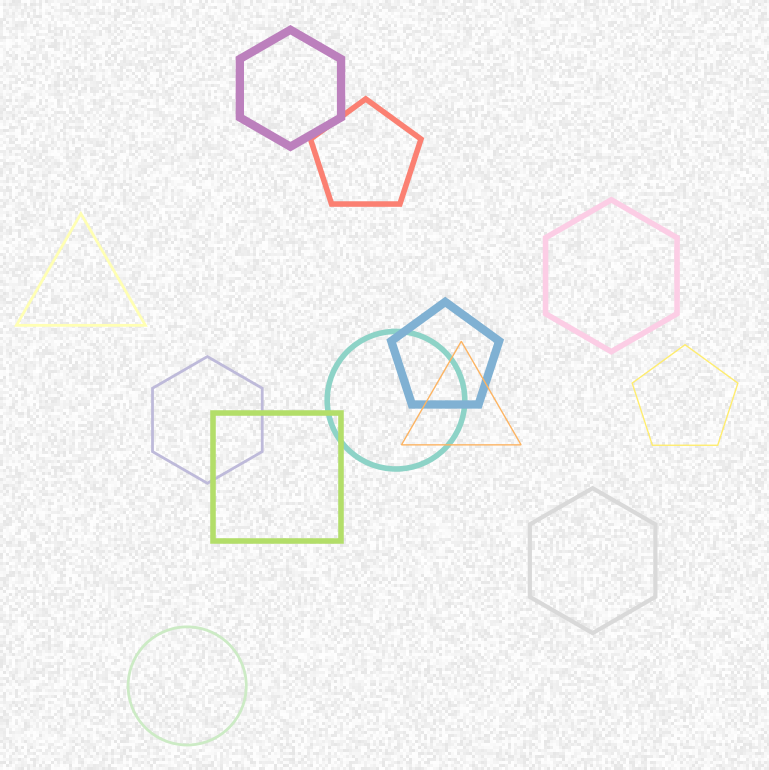[{"shape": "circle", "thickness": 2, "radius": 0.45, "center": [0.514, 0.48]}, {"shape": "triangle", "thickness": 1, "radius": 0.48, "center": [0.105, 0.626]}, {"shape": "hexagon", "thickness": 1, "radius": 0.41, "center": [0.269, 0.455]}, {"shape": "pentagon", "thickness": 2, "radius": 0.38, "center": [0.475, 0.796]}, {"shape": "pentagon", "thickness": 3, "radius": 0.37, "center": [0.578, 0.534]}, {"shape": "triangle", "thickness": 0.5, "radius": 0.45, "center": [0.599, 0.467]}, {"shape": "square", "thickness": 2, "radius": 0.41, "center": [0.359, 0.381]}, {"shape": "hexagon", "thickness": 2, "radius": 0.49, "center": [0.794, 0.642]}, {"shape": "hexagon", "thickness": 1.5, "radius": 0.47, "center": [0.77, 0.272]}, {"shape": "hexagon", "thickness": 3, "radius": 0.38, "center": [0.377, 0.885]}, {"shape": "circle", "thickness": 1, "radius": 0.38, "center": [0.243, 0.109]}, {"shape": "pentagon", "thickness": 0.5, "radius": 0.36, "center": [0.89, 0.48]}]